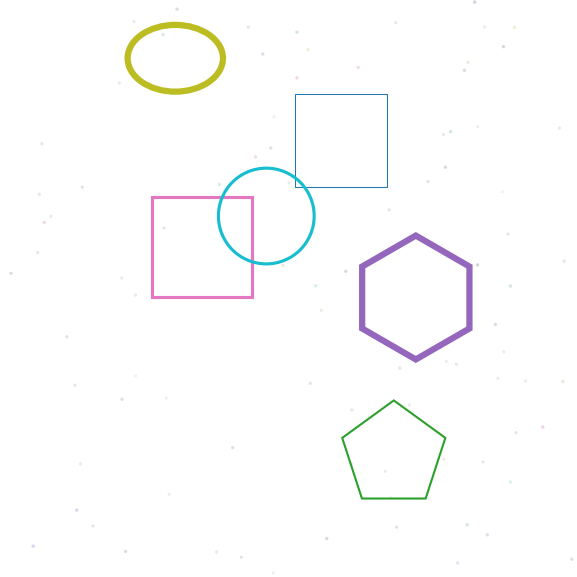[{"shape": "square", "thickness": 0.5, "radius": 0.4, "center": [0.59, 0.756]}, {"shape": "pentagon", "thickness": 1, "radius": 0.47, "center": [0.682, 0.212]}, {"shape": "hexagon", "thickness": 3, "radius": 0.54, "center": [0.72, 0.484]}, {"shape": "square", "thickness": 1.5, "radius": 0.44, "center": [0.35, 0.571]}, {"shape": "oval", "thickness": 3, "radius": 0.41, "center": [0.304, 0.898]}, {"shape": "circle", "thickness": 1.5, "radius": 0.41, "center": [0.461, 0.625]}]